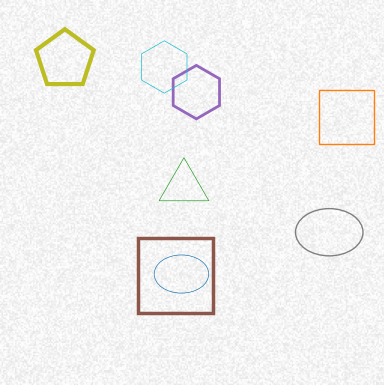[{"shape": "oval", "thickness": 0.5, "radius": 0.35, "center": [0.471, 0.288]}, {"shape": "square", "thickness": 1, "radius": 0.35, "center": [0.9, 0.696]}, {"shape": "triangle", "thickness": 0.5, "radius": 0.37, "center": [0.478, 0.516]}, {"shape": "hexagon", "thickness": 2, "radius": 0.35, "center": [0.51, 0.761]}, {"shape": "square", "thickness": 2.5, "radius": 0.49, "center": [0.456, 0.284]}, {"shape": "oval", "thickness": 1, "radius": 0.44, "center": [0.855, 0.397]}, {"shape": "pentagon", "thickness": 3, "radius": 0.39, "center": [0.168, 0.845]}, {"shape": "hexagon", "thickness": 0.5, "radius": 0.34, "center": [0.427, 0.826]}]